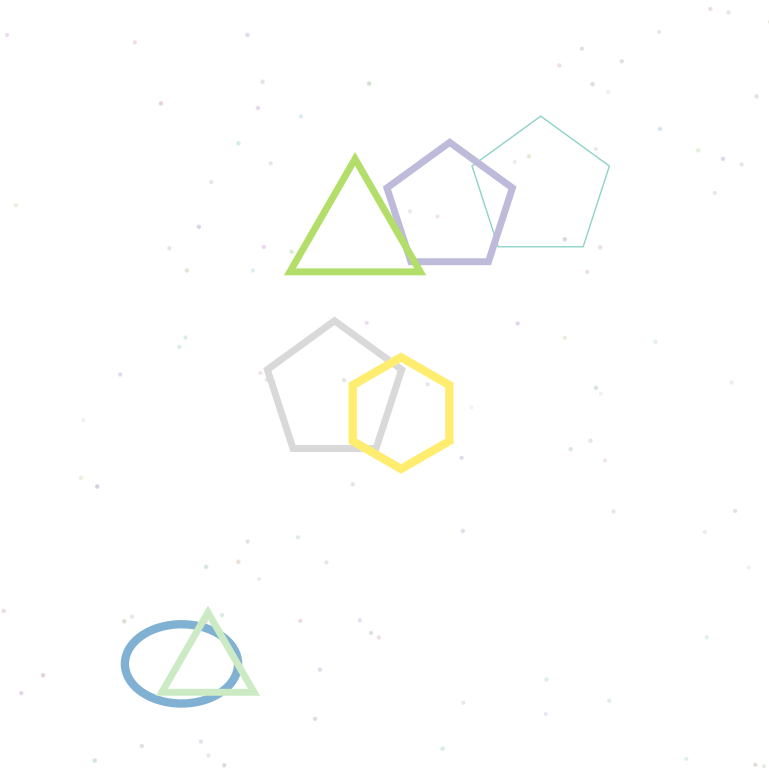[{"shape": "pentagon", "thickness": 0.5, "radius": 0.47, "center": [0.702, 0.755]}, {"shape": "pentagon", "thickness": 2.5, "radius": 0.43, "center": [0.584, 0.729]}, {"shape": "oval", "thickness": 3, "radius": 0.37, "center": [0.236, 0.138]}, {"shape": "triangle", "thickness": 2.5, "radius": 0.49, "center": [0.461, 0.696]}, {"shape": "pentagon", "thickness": 2.5, "radius": 0.46, "center": [0.434, 0.492]}, {"shape": "triangle", "thickness": 2.5, "radius": 0.35, "center": [0.27, 0.135]}, {"shape": "hexagon", "thickness": 3, "radius": 0.36, "center": [0.521, 0.463]}]